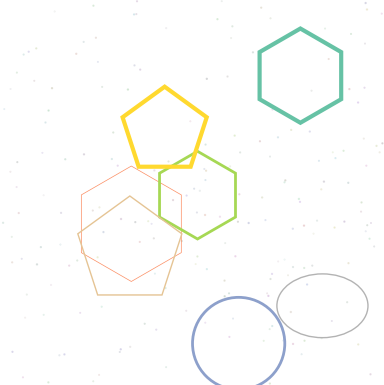[{"shape": "hexagon", "thickness": 3, "radius": 0.61, "center": [0.78, 0.804]}, {"shape": "hexagon", "thickness": 0.5, "radius": 0.75, "center": [0.341, 0.419]}, {"shape": "circle", "thickness": 2, "radius": 0.6, "center": [0.62, 0.108]}, {"shape": "hexagon", "thickness": 2, "radius": 0.57, "center": [0.513, 0.493]}, {"shape": "pentagon", "thickness": 3, "radius": 0.57, "center": [0.428, 0.66]}, {"shape": "pentagon", "thickness": 1, "radius": 0.71, "center": [0.337, 0.349]}, {"shape": "oval", "thickness": 1, "radius": 0.59, "center": [0.837, 0.206]}]